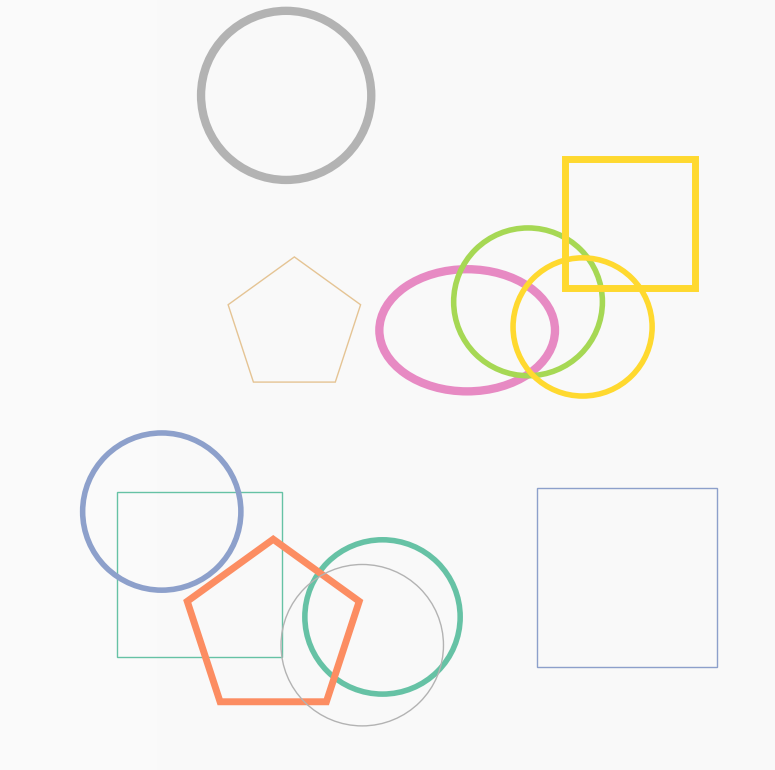[{"shape": "circle", "thickness": 2, "radius": 0.5, "center": [0.494, 0.199]}, {"shape": "square", "thickness": 0.5, "radius": 0.53, "center": [0.257, 0.254]}, {"shape": "pentagon", "thickness": 2.5, "radius": 0.58, "center": [0.353, 0.183]}, {"shape": "circle", "thickness": 2, "radius": 0.51, "center": [0.209, 0.336]}, {"shape": "square", "thickness": 0.5, "radius": 0.58, "center": [0.809, 0.25]}, {"shape": "oval", "thickness": 3, "radius": 0.57, "center": [0.603, 0.571]}, {"shape": "circle", "thickness": 2, "radius": 0.48, "center": [0.681, 0.608]}, {"shape": "square", "thickness": 2.5, "radius": 0.42, "center": [0.812, 0.709]}, {"shape": "circle", "thickness": 2, "radius": 0.45, "center": [0.752, 0.575]}, {"shape": "pentagon", "thickness": 0.5, "radius": 0.45, "center": [0.38, 0.576]}, {"shape": "circle", "thickness": 3, "radius": 0.55, "center": [0.369, 0.876]}, {"shape": "circle", "thickness": 0.5, "radius": 0.52, "center": [0.467, 0.162]}]